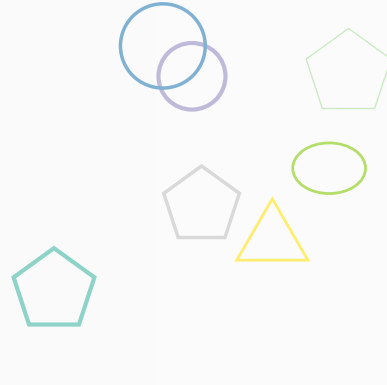[{"shape": "pentagon", "thickness": 3, "radius": 0.55, "center": [0.139, 0.246]}, {"shape": "circle", "thickness": 3, "radius": 0.43, "center": [0.495, 0.802]}, {"shape": "circle", "thickness": 2.5, "radius": 0.55, "center": [0.42, 0.881]}, {"shape": "oval", "thickness": 2, "radius": 0.47, "center": [0.849, 0.563]}, {"shape": "pentagon", "thickness": 2.5, "radius": 0.51, "center": [0.52, 0.466]}, {"shape": "pentagon", "thickness": 1, "radius": 0.57, "center": [0.899, 0.811]}, {"shape": "triangle", "thickness": 2, "radius": 0.53, "center": [0.703, 0.377]}]